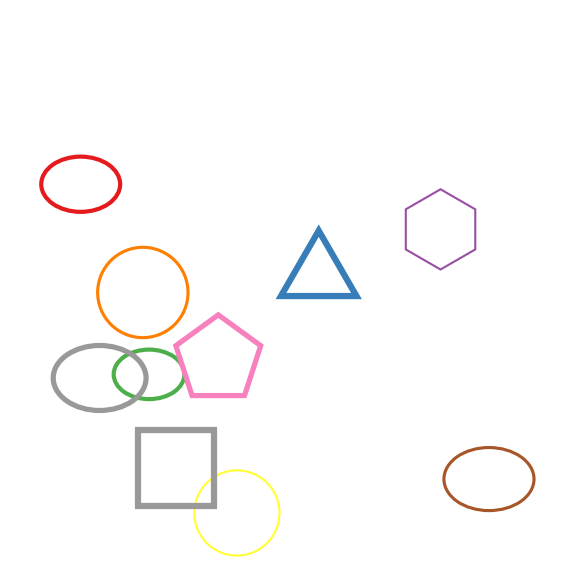[{"shape": "oval", "thickness": 2, "radius": 0.34, "center": [0.14, 0.68]}, {"shape": "triangle", "thickness": 3, "radius": 0.38, "center": [0.552, 0.524]}, {"shape": "oval", "thickness": 2, "radius": 0.31, "center": [0.258, 0.351]}, {"shape": "hexagon", "thickness": 1, "radius": 0.35, "center": [0.763, 0.602]}, {"shape": "circle", "thickness": 1.5, "radius": 0.39, "center": [0.247, 0.493]}, {"shape": "circle", "thickness": 1, "radius": 0.37, "center": [0.41, 0.111]}, {"shape": "oval", "thickness": 1.5, "radius": 0.39, "center": [0.847, 0.17]}, {"shape": "pentagon", "thickness": 2.5, "radius": 0.39, "center": [0.378, 0.377]}, {"shape": "oval", "thickness": 2.5, "radius": 0.4, "center": [0.173, 0.345]}, {"shape": "square", "thickness": 3, "radius": 0.33, "center": [0.305, 0.189]}]